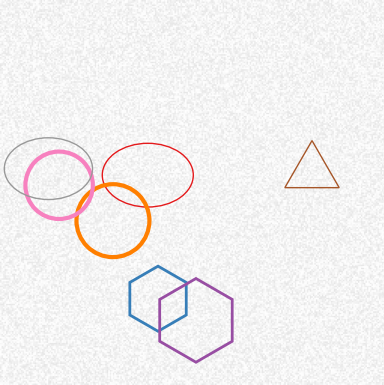[{"shape": "oval", "thickness": 1, "radius": 0.59, "center": [0.384, 0.545]}, {"shape": "hexagon", "thickness": 2, "radius": 0.42, "center": [0.411, 0.224]}, {"shape": "hexagon", "thickness": 2, "radius": 0.54, "center": [0.509, 0.168]}, {"shape": "circle", "thickness": 3, "radius": 0.47, "center": [0.293, 0.427]}, {"shape": "triangle", "thickness": 1, "radius": 0.41, "center": [0.81, 0.553]}, {"shape": "circle", "thickness": 3, "radius": 0.44, "center": [0.154, 0.519]}, {"shape": "oval", "thickness": 1, "radius": 0.57, "center": [0.126, 0.562]}]